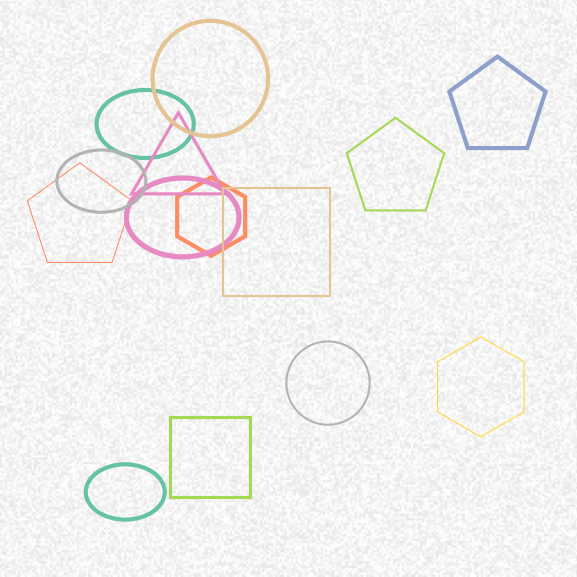[{"shape": "oval", "thickness": 2, "radius": 0.34, "center": [0.217, 0.147]}, {"shape": "oval", "thickness": 2, "radius": 0.42, "center": [0.251, 0.784]}, {"shape": "hexagon", "thickness": 2, "radius": 0.34, "center": [0.366, 0.624]}, {"shape": "pentagon", "thickness": 0.5, "radius": 0.48, "center": [0.138, 0.622]}, {"shape": "pentagon", "thickness": 2, "radius": 0.44, "center": [0.861, 0.814]}, {"shape": "oval", "thickness": 2.5, "radius": 0.49, "center": [0.316, 0.623]}, {"shape": "triangle", "thickness": 1.5, "radius": 0.47, "center": [0.309, 0.71]}, {"shape": "pentagon", "thickness": 1, "radius": 0.44, "center": [0.685, 0.707]}, {"shape": "square", "thickness": 1.5, "radius": 0.35, "center": [0.363, 0.207]}, {"shape": "hexagon", "thickness": 0.5, "radius": 0.43, "center": [0.833, 0.329]}, {"shape": "circle", "thickness": 2, "radius": 0.5, "center": [0.364, 0.863]}, {"shape": "square", "thickness": 1, "radius": 0.47, "center": [0.479, 0.58]}, {"shape": "circle", "thickness": 1, "radius": 0.36, "center": [0.568, 0.336]}, {"shape": "oval", "thickness": 1.5, "radius": 0.39, "center": [0.176, 0.685]}]